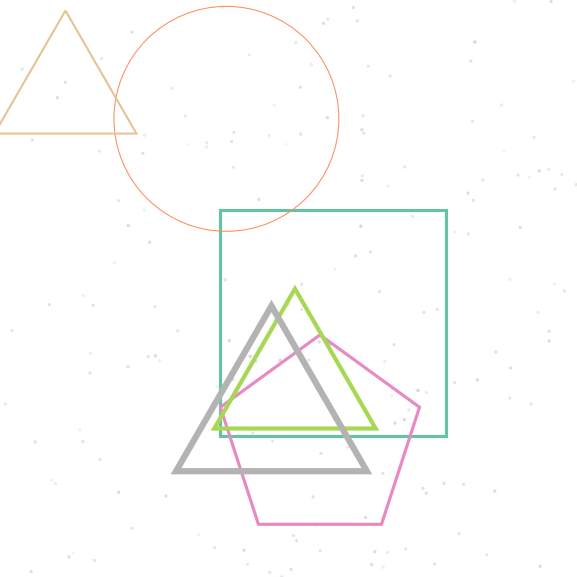[{"shape": "square", "thickness": 1.5, "radius": 0.98, "center": [0.577, 0.439]}, {"shape": "circle", "thickness": 0.5, "radius": 0.97, "center": [0.392, 0.793]}, {"shape": "pentagon", "thickness": 1.5, "radius": 0.91, "center": [0.554, 0.238]}, {"shape": "triangle", "thickness": 2, "radius": 0.81, "center": [0.511, 0.338]}, {"shape": "triangle", "thickness": 1, "radius": 0.71, "center": [0.113, 0.839]}, {"shape": "triangle", "thickness": 3, "radius": 0.95, "center": [0.47, 0.279]}]